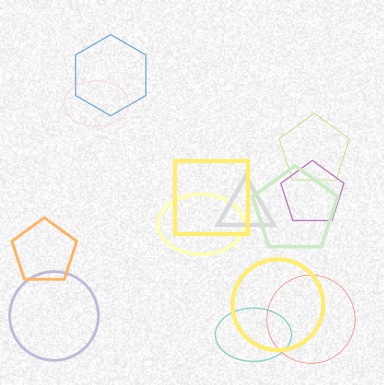[{"shape": "oval", "thickness": 1, "radius": 0.49, "center": [0.658, 0.13]}, {"shape": "oval", "thickness": 2.5, "radius": 0.56, "center": [0.522, 0.417]}, {"shape": "circle", "thickness": 2, "radius": 0.58, "center": [0.14, 0.179]}, {"shape": "circle", "thickness": 0.5, "radius": 0.57, "center": [0.808, 0.171]}, {"shape": "hexagon", "thickness": 1, "radius": 0.53, "center": [0.288, 0.805]}, {"shape": "pentagon", "thickness": 2, "radius": 0.44, "center": [0.115, 0.346]}, {"shape": "pentagon", "thickness": 0.5, "radius": 0.48, "center": [0.816, 0.61]}, {"shape": "oval", "thickness": 0.5, "radius": 0.42, "center": [0.25, 0.731]}, {"shape": "triangle", "thickness": 3, "radius": 0.42, "center": [0.638, 0.458]}, {"shape": "pentagon", "thickness": 1, "radius": 0.43, "center": [0.811, 0.497]}, {"shape": "pentagon", "thickness": 2.5, "radius": 0.58, "center": [0.767, 0.453]}, {"shape": "square", "thickness": 3, "radius": 0.47, "center": [0.551, 0.488]}, {"shape": "circle", "thickness": 3, "radius": 0.59, "center": [0.722, 0.208]}]